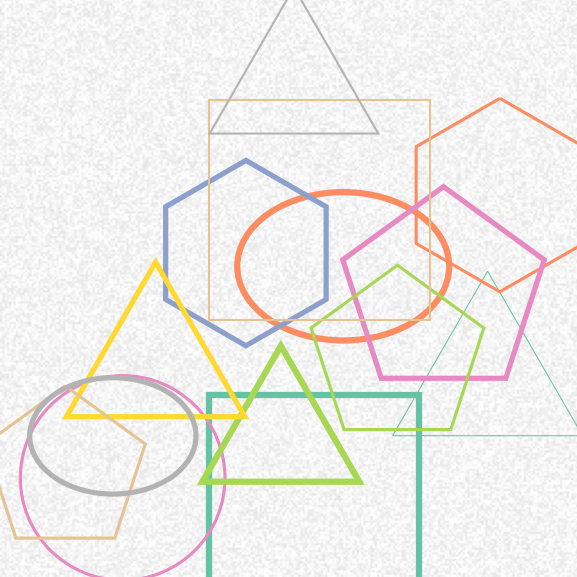[{"shape": "triangle", "thickness": 0.5, "radius": 0.95, "center": [0.844, 0.34]}, {"shape": "square", "thickness": 3, "radius": 0.91, "center": [0.543, 0.132]}, {"shape": "hexagon", "thickness": 1.5, "radius": 0.84, "center": [0.866, 0.661]}, {"shape": "oval", "thickness": 3, "radius": 0.92, "center": [0.594, 0.538]}, {"shape": "hexagon", "thickness": 2.5, "radius": 0.8, "center": [0.426, 0.561]}, {"shape": "pentagon", "thickness": 2.5, "radius": 0.92, "center": [0.768, 0.492]}, {"shape": "circle", "thickness": 1.5, "radius": 0.89, "center": [0.212, 0.172]}, {"shape": "pentagon", "thickness": 1.5, "radius": 0.79, "center": [0.688, 0.383]}, {"shape": "triangle", "thickness": 3, "radius": 0.78, "center": [0.486, 0.243]}, {"shape": "triangle", "thickness": 2.5, "radius": 0.89, "center": [0.269, 0.367]}, {"shape": "pentagon", "thickness": 1.5, "radius": 0.73, "center": [0.113, 0.185]}, {"shape": "square", "thickness": 1, "radius": 0.95, "center": [0.553, 0.635]}, {"shape": "triangle", "thickness": 1, "radius": 0.84, "center": [0.509, 0.852]}, {"shape": "oval", "thickness": 2.5, "radius": 0.72, "center": [0.195, 0.244]}]